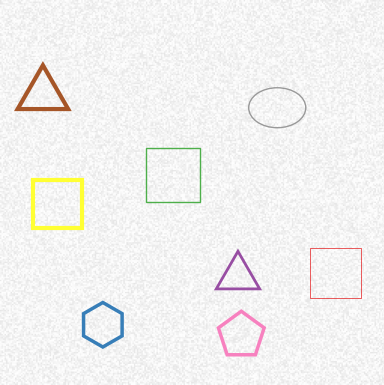[{"shape": "square", "thickness": 0.5, "radius": 0.33, "center": [0.872, 0.291]}, {"shape": "hexagon", "thickness": 2.5, "radius": 0.29, "center": [0.267, 0.156]}, {"shape": "square", "thickness": 1, "radius": 0.35, "center": [0.45, 0.545]}, {"shape": "triangle", "thickness": 2, "radius": 0.33, "center": [0.618, 0.282]}, {"shape": "square", "thickness": 3, "radius": 0.32, "center": [0.15, 0.47]}, {"shape": "triangle", "thickness": 3, "radius": 0.38, "center": [0.111, 0.755]}, {"shape": "pentagon", "thickness": 2.5, "radius": 0.31, "center": [0.627, 0.129]}, {"shape": "oval", "thickness": 1, "radius": 0.37, "center": [0.72, 0.72]}]